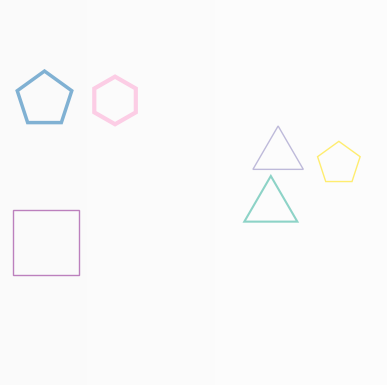[{"shape": "triangle", "thickness": 1.5, "radius": 0.4, "center": [0.699, 0.464]}, {"shape": "triangle", "thickness": 1, "radius": 0.38, "center": [0.718, 0.598]}, {"shape": "pentagon", "thickness": 2.5, "radius": 0.37, "center": [0.115, 0.741]}, {"shape": "hexagon", "thickness": 3, "radius": 0.31, "center": [0.297, 0.739]}, {"shape": "square", "thickness": 1, "radius": 0.42, "center": [0.119, 0.37]}, {"shape": "pentagon", "thickness": 1, "radius": 0.29, "center": [0.874, 0.575]}]